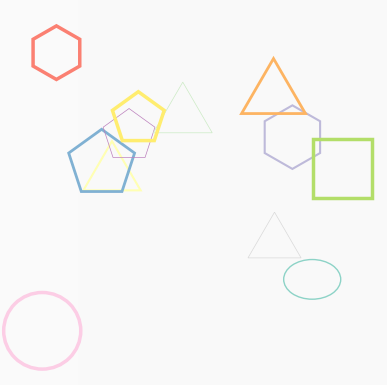[{"shape": "oval", "thickness": 1, "radius": 0.37, "center": [0.806, 0.274]}, {"shape": "triangle", "thickness": 1.5, "radius": 0.43, "center": [0.289, 0.548]}, {"shape": "hexagon", "thickness": 1.5, "radius": 0.41, "center": [0.755, 0.644]}, {"shape": "hexagon", "thickness": 2.5, "radius": 0.35, "center": [0.146, 0.863]}, {"shape": "pentagon", "thickness": 2, "radius": 0.45, "center": [0.262, 0.575]}, {"shape": "triangle", "thickness": 2, "radius": 0.48, "center": [0.706, 0.753]}, {"shape": "square", "thickness": 2.5, "radius": 0.38, "center": [0.884, 0.563]}, {"shape": "circle", "thickness": 2.5, "radius": 0.5, "center": [0.109, 0.141]}, {"shape": "triangle", "thickness": 0.5, "radius": 0.4, "center": [0.708, 0.37]}, {"shape": "pentagon", "thickness": 0.5, "radius": 0.35, "center": [0.333, 0.648]}, {"shape": "triangle", "thickness": 0.5, "radius": 0.44, "center": [0.472, 0.699]}, {"shape": "pentagon", "thickness": 2.5, "radius": 0.35, "center": [0.357, 0.692]}]